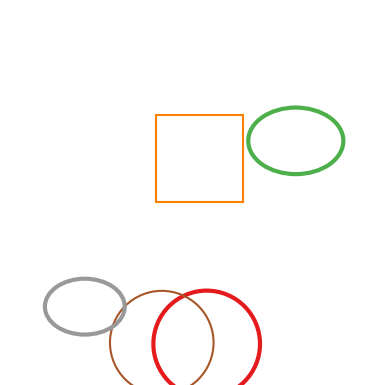[{"shape": "circle", "thickness": 3, "radius": 0.69, "center": [0.537, 0.107]}, {"shape": "oval", "thickness": 3, "radius": 0.62, "center": [0.768, 0.634]}, {"shape": "square", "thickness": 1.5, "radius": 0.56, "center": [0.519, 0.588]}, {"shape": "circle", "thickness": 1.5, "radius": 0.67, "center": [0.42, 0.11]}, {"shape": "oval", "thickness": 3, "radius": 0.52, "center": [0.22, 0.204]}]